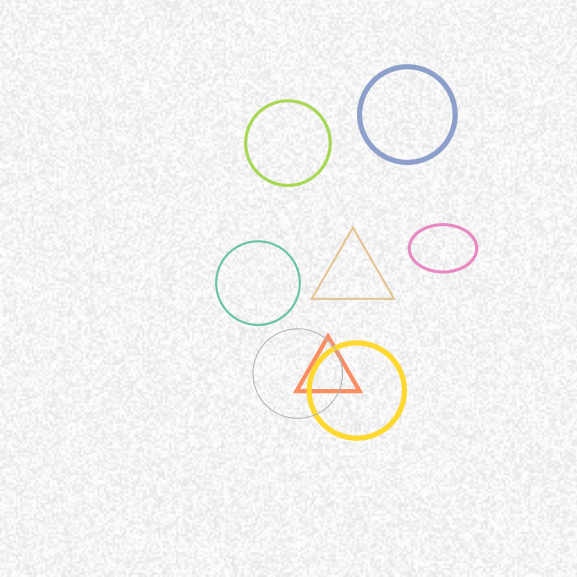[{"shape": "circle", "thickness": 1, "radius": 0.36, "center": [0.447, 0.509]}, {"shape": "triangle", "thickness": 2, "radius": 0.32, "center": [0.568, 0.353]}, {"shape": "circle", "thickness": 2.5, "radius": 0.41, "center": [0.705, 0.801]}, {"shape": "oval", "thickness": 1.5, "radius": 0.29, "center": [0.767, 0.569]}, {"shape": "circle", "thickness": 1.5, "radius": 0.37, "center": [0.499, 0.751]}, {"shape": "circle", "thickness": 2.5, "radius": 0.41, "center": [0.618, 0.323]}, {"shape": "triangle", "thickness": 1, "radius": 0.41, "center": [0.611, 0.523]}, {"shape": "circle", "thickness": 0.5, "radius": 0.39, "center": [0.516, 0.352]}]